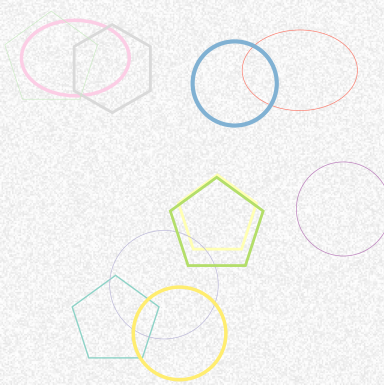[{"shape": "pentagon", "thickness": 1, "radius": 0.59, "center": [0.3, 0.166]}, {"shape": "pentagon", "thickness": 2, "radius": 0.53, "center": [0.565, 0.439]}, {"shape": "circle", "thickness": 0.5, "radius": 0.7, "center": [0.426, 0.261]}, {"shape": "oval", "thickness": 0.5, "radius": 0.75, "center": [0.779, 0.817]}, {"shape": "circle", "thickness": 3, "radius": 0.55, "center": [0.61, 0.783]}, {"shape": "pentagon", "thickness": 2, "radius": 0.63, "center": [0.563, 0.413]}, {"shape": "oval", "thickness": 2.5, "radius": 0.7, "center": [0.196, 0.849]}, {"shape": "hexagon", "thickness": 2, "radius": 0.57, "center": [0.292, 0.822]}, {"shape": "circle", "thickness": 0.5, "radius": 0.61, "center": [0.892, 0.457]}, {"shape": "pentagon", "thickness": 0.5, "radius": 0.63, "center": [0.133, 0.845]}, {"shape": "circle", "thickness": 2.5, "radius": 0.6, "center": [0.466, 0.134]}]